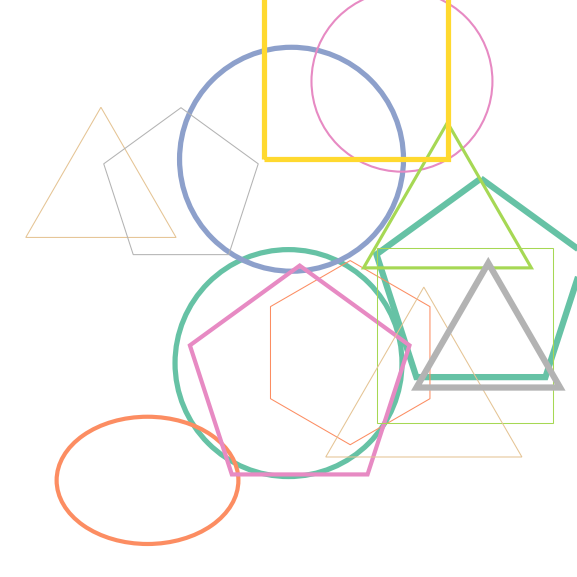[{"shape": "pentagon", "thickness": 3, "radius": 0.95, "center": [0.833, 0.5]}, {"shape": "circle", "thickness": 2.5, "radius": 0.98, "center": [0.5, 0.37]}, {"shape": "oval", "thickness": 2, "radius": 0.79, "center": [0.255, 0.167]}, {"shape": "hexagon", "thickness": 0.5, "radius": 0.8, "center": [0.606, 0.388]}, {"shape": "circle", "thickness": 2.5, "radius": 0.97, "center": [0.505, 0.723]}, {"shape": "circle", "thickness": 1, "radius": 0.78, "center": [0.696, 0.859]}, {"shape": "pentagon", "thickness": 2, "radius": 1.0, "center": [0.519, 0.339]}, {"shape": "square", "thickness": 0.5, "radius": 0.76, "center": [0.805, 0.419]}, {"shape": "triangle", "thickness": 1.5, "radius": 0.84, "center": [0.775, 0.619]}, {"shape": "square", "thickness": 2.5, "radius": 0.79, "center": [0.616, 0.882]}, {"shape": "triangle", "thickness": 0.5, "radius": 0.98, "center": [0.734, 0.306]}, {"shape": "triangle", "thickness": 0.5, "radius": 0.75, "center": [0.175, 0.663]}, {"shape": "triangle", "thickness": 3, "radius": 0.72, "center": [0.846, 0.4]}, {"shape": "pentagon", "thickness": 0.5, "radius": 0.7, "center": [0.313, 0.672]}]